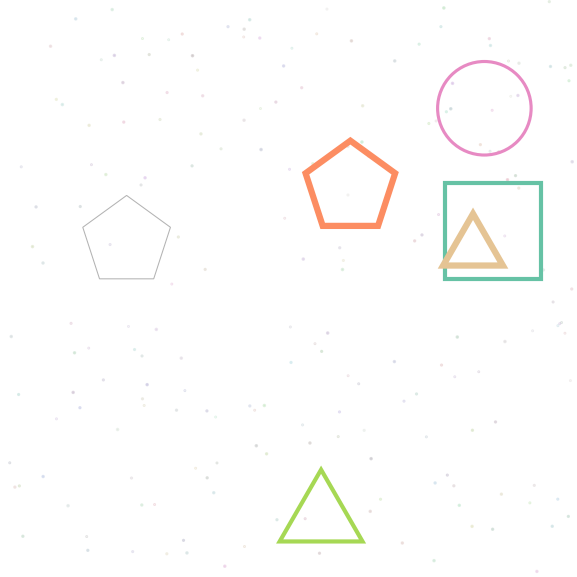[{"shape": "square", "thickness": 2, "radius": 0.41, "center": [0.854, 0.599]}, {"shape": "pentagon", "thickness": 3, "radius": 0.41, "center": [0.607, 0.674]}, {"shape": "circle", "thickness": 1.5, "radius": 0.4, "center": [0.839, 0.812]}, {"shape": "triangle", "thickness": 2, "radius": 0.41, "center": [0.556, 0.103]}, {"shape": "triangle", "thickness": 3, "radius": 0.3, "center": [0.819, 0.569]}, {"shape": "pentagon", "thickness": 0.5, "radius": 0.4, "center": [0.219, 0.581]}]